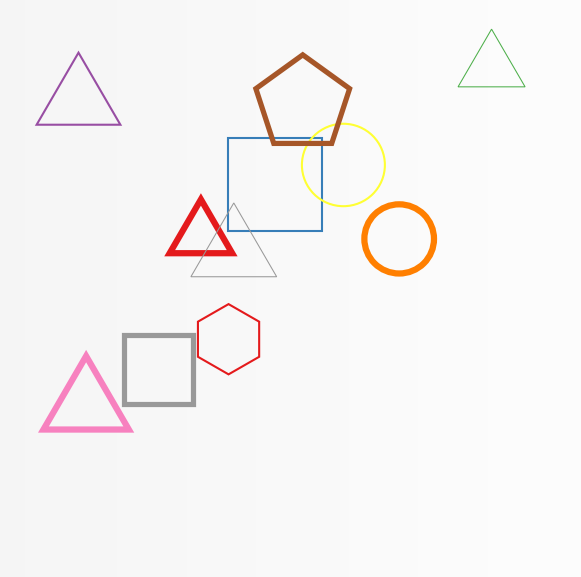[{"shape": "hexagon", "thickness": 1, "radius": 0.3, "center": [0.393, 0.412]}, {"shape": "triangle", "thickness": 3, "radius": 0.31, "center": [0.346, 0.592]}, {"shape": "square", "thickness": 1, "radius": 0.4, "center": [0.473, 0.679]}, {"shape": "triangle", "thickness": 0.5, "radius": 0.33, "center": [0.846, 0.882]}, {"shape": "triangle", "thickness": 1, "radius": 0.42, "center": [0.135, 0.825]}, {"shape": "circle", "thickness": 3, "radius": 0.3, "center": [0.687, 0.585]}, {"shape": "circle", "thickness": 1, "radius": 0.36, "center": [0.591, 0.713]}, {"shape": "pentagon", "thickness": 2.5, "radius": 0.42, "center": [0.521, 0.819]}, {"shape": "triangle", "thickness": 3, "radius": 0.42, "center": [0.148, 0.298]}, {"shape": "triangle", "thickness": 0.5, "radius": 0.43, "center": [0.402, 0.563]}, {"shape": "square", "thickness": 2.5, "radius": 0.3, "center": [0.273, 0.359]}]